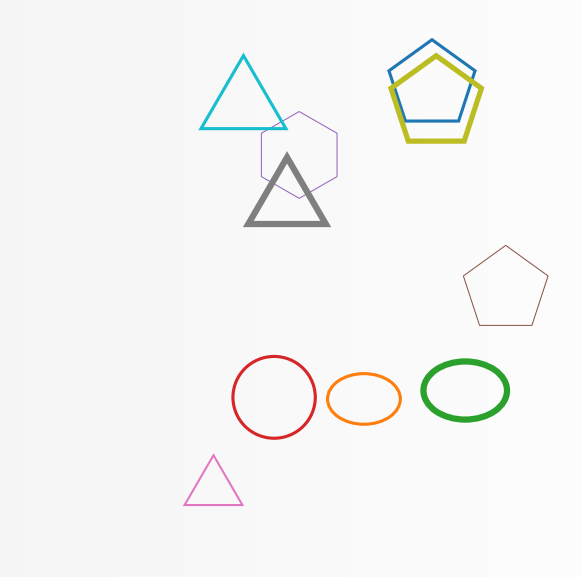[{"shape": "pentagon", "thickness": 1.5, "radius": 0.39, "center": [0.743, 0.852]}, {"shape": "oval", "thickness": 1.5, "radius": 0.31, "center": [0.626, 0.308]}, {"shape": "oval", "thickness": 3, "radius": 0.36, "center": [0.8, 0.323]}, {"shape": "circle", "thickness": 1.5, "radius": 0.35, "center": [0.472, 0.311]}, {"shape": "hexagon", "thickness": 0.5, "radius": 0.38, "center": [0.515, 0.731]}, {"shape": "pentagon", "thickness": 0.5, "radius": 0.38, "center": [0.87, 0.498]}, {"shape": "triangle", "thickness": 1, "radius": 0.29, "center": [0.367, 0.153]}, {"shape": "triangle", "thickness": 3, "radius": 0.38, "center": [0.494, 0.65]}, {"shape": "pentagon", "thickness": 2.5, "radius": 0.41, "center": [0.75, 0.821]}, {"shape": "triangle", "thickness": 1.5, "radius": 0.42, "center": [0.419, 0.819]}]